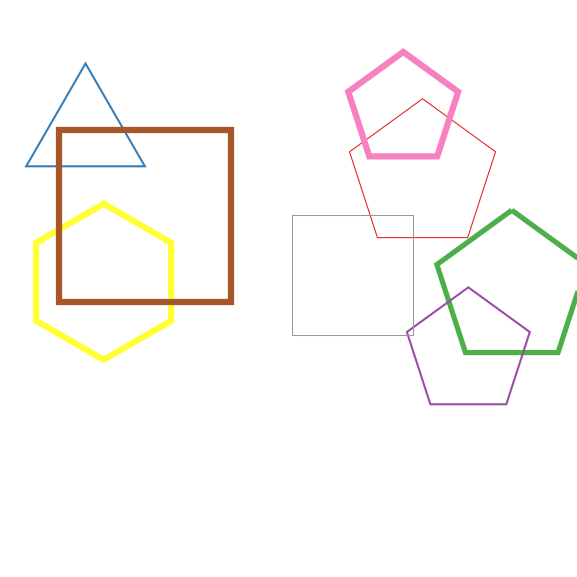[{"shape": "pentagon", "thickness": 0.5, "radius": 0.66, "center": [0.732, 0.695]}, {"shape": "triangle", "thickness": 1, "radius": 0.59, "center": [0.148, 0.771]}, {"shape": "pentagon", "thickness": 2.5, "radius": 0.68, "center": [0.886, 0.499]}, {"shape": "pentagon", "thickness": 1, "radius": 0.56, "center": [0.811, 0.39]}, {"shape": "hexagon", "thickness": 3, "radius": 0.68, "center": [0.179, 0.511]}, {"shape": "square", "thickness": 3, "radius": 0.75, "center": [0.251, 0.624]}, {"shape": "pentagon", "thickness": 3, "radius": 0.5, "center": [0.698, 0.809]}, {"shape": "square", "thickness": 0.5, "radius": 0.52, "center": [0.61, 0.522]}]